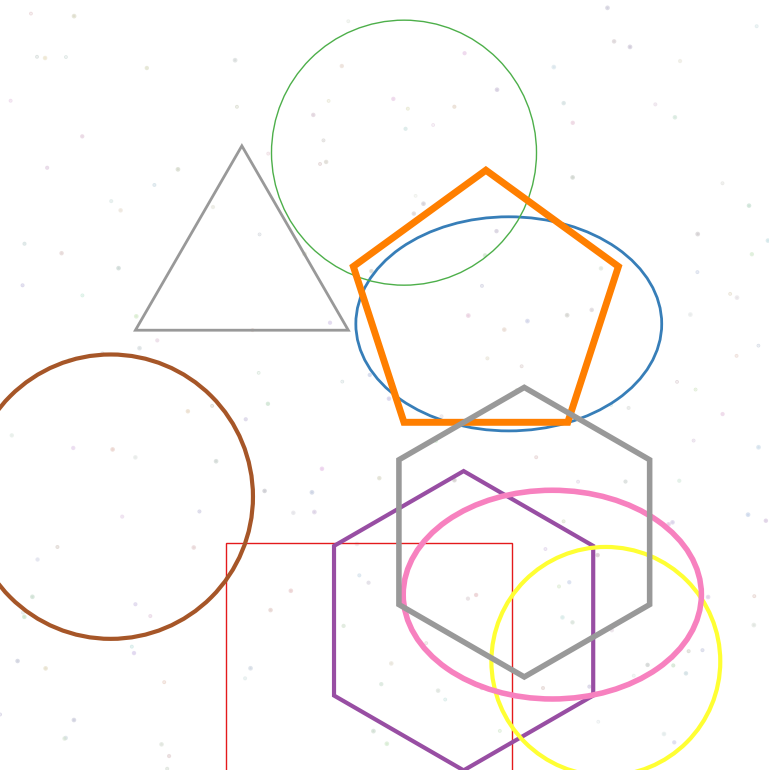[{"shape": "square", "thickness": 0.5, "radius": 0.93, "center": [0.479, 0.109]}, {"shape": "oval", "thickness": 1, "radius": 0.99, "center": [0.661, 0.579]}, {"shape": "circle", "thickness": 0.5, "radius": 0.86, "center": [0.525, 0.802]}, {"shape": "hexagon", "thickness": 1.5, "radius": 0.97, "center": [0.602, 0.194]}, {"shape": "pentagon", "thickness": 2.5, "radius": 0.9, "center": [0.631, 0.598]}, {"shape": "circle", "thickness": 1.5, "radius": 0.74, "center": [0.787, 0.141]}, {"shape": "circle", "thickness": 1.5, "radius": 0.92, "center": [0.144, 0.355]}, {"shape": "oval", "thickness": 2, "radius": 0.97, "center": [0.717, 0.228]}, {"shape": "triangle", "thickness": 1, "radius": 0.8, "center": [0.314, 0.651]}, {"shape": "hexagon", "thickness": 2, "radius": 0.94, "center": [0.681, 0.309]}]